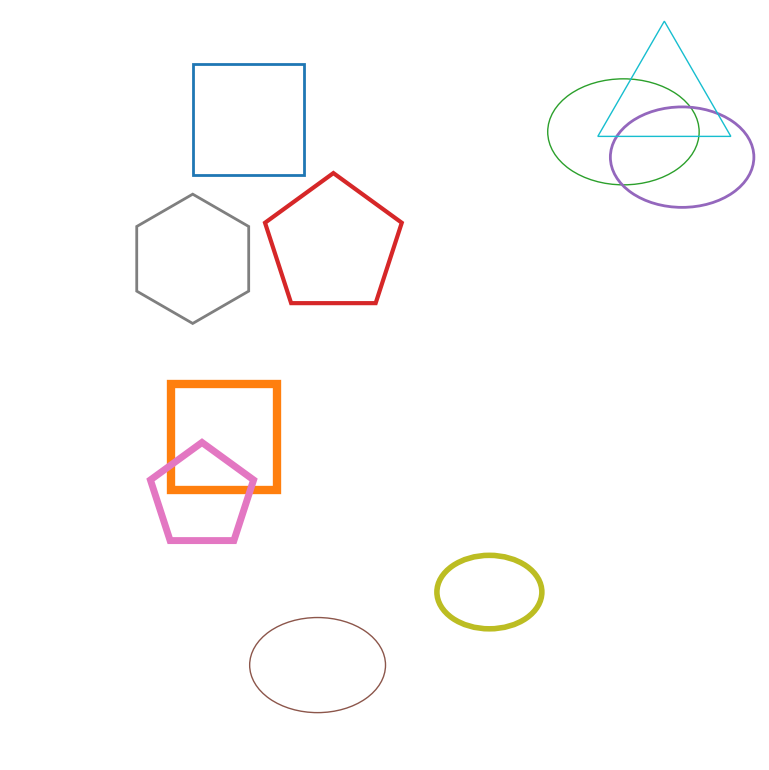[{"shape": "square", "thickness": 1, "radius": 0.36, "center": [0.323, 0.845]}, {"shape": "square", "thickness": 3, "radius": 0.35, "center": [0.291, 0.432]}, {"shape": "oval", "thickness": 0.5, "radius": 0.49, "center": [0.81, 0.829]}, {"shape": "pentagon", "thickness": 1.5, "radius": 0.47, "center": [0.433, 0.682]}, {"shape": "oval", "thickness": 1, "radius": 0.47, "center": [0.886, 0.796]}, {"shape": "oval", "thickness": 0.5, "radius": 0.44, "center": [0.412, 0.136]}, {"shape": "pentagon", "thickness": 2.5, "radius": 0.35, "center": [0.262, 0.355]}, {"shape": "hexagon", "thickness": 1, "radius": 0.42, "center": [0.25, 0.664]}, {"shape": "oval", "thickness": 2, "radius": 0.34, "center": [0.636, 0.231]}, {"shape": "triangle", "thickness": 0.5, "radius": 0.5, "center": [0.863, 0.873]}]